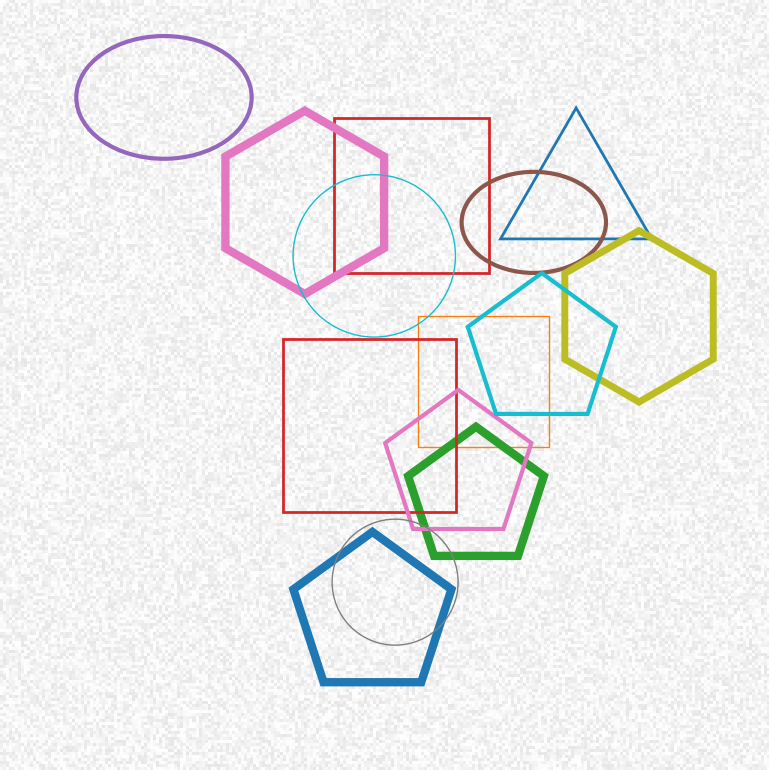[{"shape": "triangle", "thickness": 1, "radius": 0.57, "center": [0.748, 0.746]}, {"shape": "pentagon", "thickness": 3, "radius": 0.54, "center": [0.484, 0.201]}, {"shape": "square", "thickness": 0.5, "radius": 0.43, "center": [0.628, 0.505]}, {"shape": "pentagon", "thickness": 3, "radius": 0.46, "center": [0.618, 0.353]}, {"shape": "square", "thickness": 1, "radius": 0.56, "center": [0.48, 0.447]}, {"shape": "square", "thickness": 1, "radius": 0.5, "center": [0.534, 0.746]}, {"shape": "oval", "thickness": 1.5, "radius": 0.57, "center": [0.213, 0.873]}, {"shape": "oval", "thickness": 1.5, "radius": 0.47, "center": [0.693, 0.711]}, {"shape": "pentagon", "thickness": 1.5, "radius": 0.5, "center": [0.595, 0.394]}, {"shape": "hexagon", "thickness": 3, "radius": 0.59, "center": [0.396, 0.737]}, {"shape": "circle", "thickness": 0.5, "radius": 0.41, "center": [0.513, 0.244]}, {"shape": "hexagon", "thickness": 2.5, "radius": 0.56, "center": [0.83, 0.589]}, {"shape": "circle", "thickness": 0.5, "radius": 0.53, "center": [0.486, 0.668]}, {"shape": "pentagon", "thickness": 1.5, "radius": 0.51, "center": [0.704, 0.544]}]